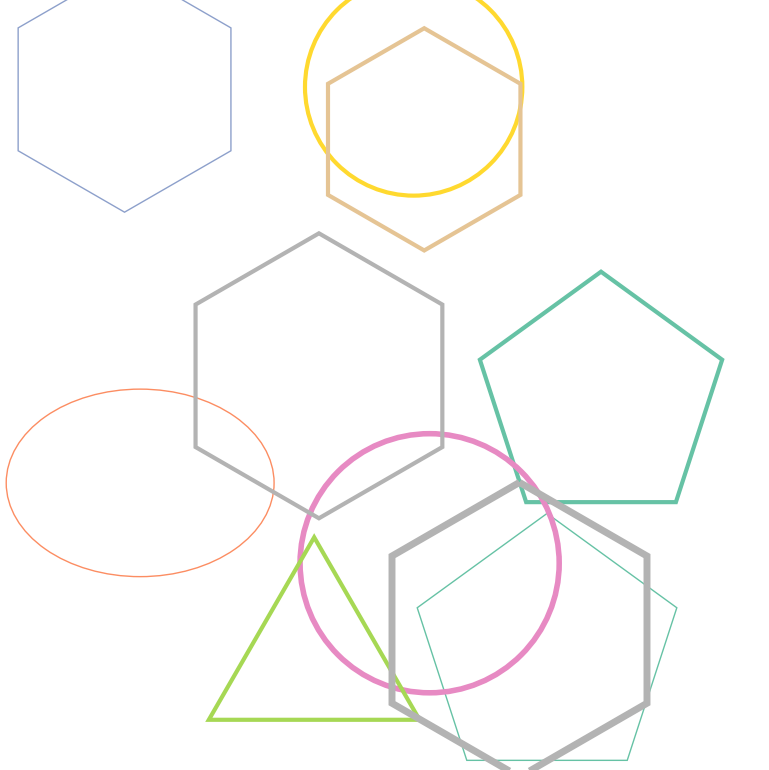[{"shape": "pentagon", "thickness": 0.5, "radius": 0.89, "center": [0.71, 0.156]}, {"shape": "pentagon", "thickness": 1.5, "radius": 0.83, "center": [0.781, 0.482]}, {"shape": "oval", "thickness": 0.5, "radius": 0.87, "center": [0.182, 0.373]}, {"shape": "hexagon", "thickness": 0.5, "radius": 0.8, "center": [0.162, 0.884]}, {"shape": "circle", "thickness": 2, "radius": 0.84, "center": [0.558, 0.269]}, {"shape": "triangle", "thickness": 1.5, "radius": 0.79, "center": [0.408, 0.144]}, {"shape": "circle", "thickness": 1.5, "radius": 0.71, "center": [0.537, 0.887]}, {"shape": "hexagon", "thickness": 1.5, "radius": 0.72, "center": [0.551, 0.819]}, {"shape": "hexagon", "thickness": 2.5, "radius": 0.96, "center": [0.675, 0.182]}, {"shape": "hexagon", "thickness": 1.5, "radius": 0.93, "center": [0.414, 0.512]}]